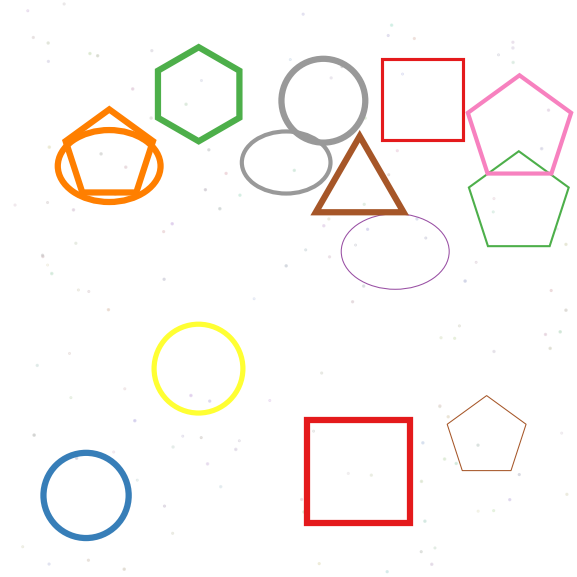[{"shape": "square", "thickness": 3, "radius": 0.45, "center": [0.621, 0.183]}, {"shape": "square", "thickness": 1.5, "radius": 0.35, "center": [0.732, 0.827]}, {"shape": "circle", "thickness": 3, "radius": 0.37, "center": [0.149, 0.141]}, {"shape": "pentagon", "thickness": 1, "radius": 0.45, "center": [0.898, 0.646]}, {"shape": "hexagon", "thickness": 3, "radius": 0.41, "center": [0.344, 0.836]}, {"shape": "oval", "thickness": 0.5, "radius": 0.47, "center": [0.684, 0.564]}, {"shape": "oval", "thickness": 3, "radius": 0.44, "center": [0.189, 0.712]}, {"shape": "pentagon", "thickness": 3, "radius": 0.4, "center": [0.189, 0.73]}, {"shape": "circle", "thickness": 2.5, "radius": 0.38, "center": [0.344, 0.361]}, {"shape": "triangle", "thickness": 3, "radius": 0.44, "center": [0.623, 0.675]}, {"shape": "pentagon", "thickness": 0.5, "radius": 0.36, "center": [0.843, 0.242]}, {"shape": "pentagon", "thickness": 2, "radius": 0.47, "center": [0.9, 0.775]}, {"shape": "circle", "thickness": 3, "radius": 0.36, "center": [0.56, 0.825]}, {"shape": "oval", "thickness": 2, "radius": 0.38, "center": [0.496, 0.718]}]